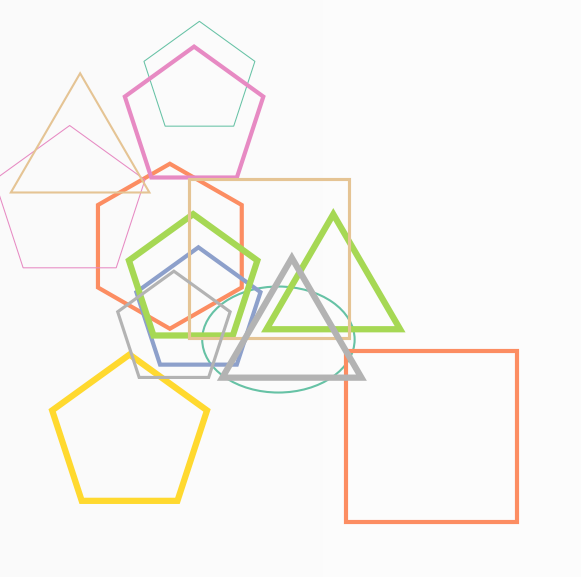[{"shape": "oval", "thickness": 1, "radius": 0.66, "center": [0.479, 0.411]}, {"shape": "pentagon", "thickness": 0.5, "radius": 0.5, "center": [0.343, 0.862]}, {"shape": "square", "thickness": 2, "radius": 0.74, "center": [0.742, 0.243]}, {"shape": "hexagon", "thickness": 2, "radius": 0.71, "center": [0.292, 0.573]}, {"shape": "pentagon", "thickness": 2, "radius": 0.56, "center": [0.341, 0.459]}, {"shape": "pentagon", "thickness": 2, "radius": 0.63, "center": [0.334, 0.793]}, {"shape": "pentagon", "thickness": 0.5, "radius": 0.68, "center": [0.12, 0.646]}, {"shape": "triangle", "thickness": 3, "radius": 0.66, "center": [0.573, 0.495]}, {"shape": "pentagon", "thickness": 3, "radius": 0.58, "center": [0.332, 0.512]}, {"shape": "pentagon", "thickness": 3, "radius": 0.7, "center": [0.223, 0.245]}, {"shape": "square", "thickness": 1.5, "radius": 0.69, "center": [0.463, 0.552]}, {"shape": "triangle", "thickness": 1, "radius": 0.69, "center": [0.138, 0.735]}, {"shape": "pentagon", "thickness": 1.5, "radius": 0.51, "center": [0.299, 0.428]}, {"shape": "triangle", "thickness": 3, "radius": 0.69, "center": [0.502, 0.414]}]